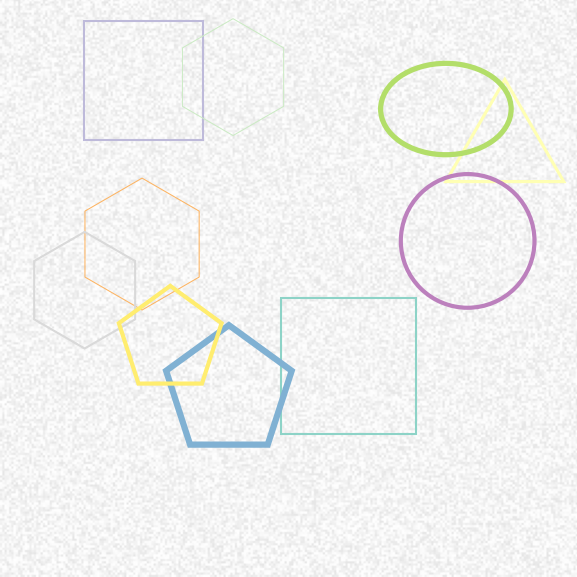[{"shape": "square", "thickness": 1, "radius": 0.59, "center": [0.603, 0.365]}, {"shape": "triangle", "thickness": 1.5, "radius": 0.59, "center": [0.874, 0.744]}, {"shape": "square", "thickness": 1, "radius": 0.52, "center": [0.249, 0.86]}, {"shape": "pentagon", "thickness": 3, "radius": 0.57, "center": [0.396, 0.322]}, {"shape": "hexagon", "thickness": 0.5, "radius": 0.57, "center": [0.246, 0.576]}, {"shape": "oval", "thickness": 2.5, "radius": 0.57, "center": [0.772, 0.81]}, {"shape": "hexagon", "thickness": 1, "radius": 0.5, "center": [0.147, 0.497]}, {"shape": "circle", "thickness": 2, "radius": 0.58, "center": [0.81, 0.582]}, {"shape": "hexagon", "thickness": 0.5, "radius": 0.51, "center": [0.404, 0.866]}, {"shape": "pentagon", "thickness": 2, "radius": 0.47, "center": [0.295, 0.411]}]